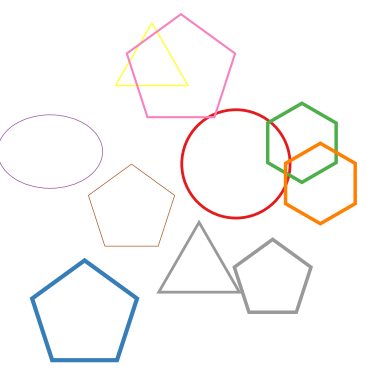[{"shape": "circle", "thickness": 2, "radius": 0.7, "center": [0.613, 0.574]}, {"shape": "pentagon", "thickness": 3, "radius": 0.72, "center": [0.22, 0.18]}, {"shape": "hexagon", "thickness": 2.5, "radius": 0.51, "center": [0.784, 0.629]}, {"shape": "oval", "thickness": 0.5, "radius": 0.68, "center": [0.13, 0.606]}, {"shape": "hexagon", "thickness": 2.5, "radius": 0.52, "center": [0.832, 0.523]}, {"shape": "triangle", "thickness": 1, "radius": 0.54, "center": [0.394, 0.832]}, {"shape": "pentagon", "thickness": 0.5, "radius": 0.59, "center": [0.342, 0.456]}, {"shape": "pentagon", "thickness": 1.5, "radius": 0.74, "center": [0.47, 0.815]}, {"shape": "triangle", "thickness": 2, "radius": 0.6, "center": [0.517, 0.302]}, {"shape": "pentagon", "thickness": 2.5, "radius": 0.52, "center": [0.708, 0.274]}]